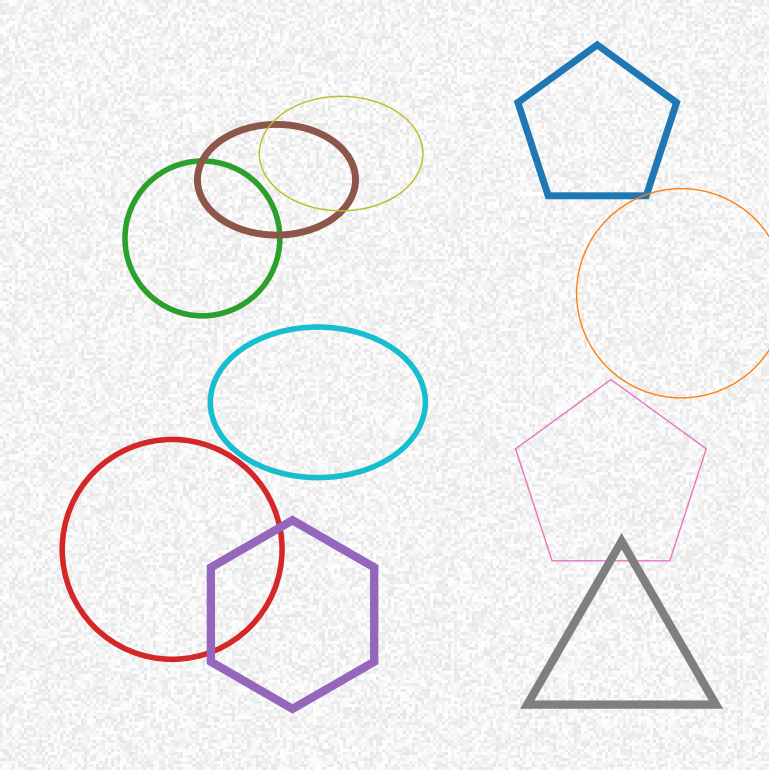[{"shape": "pentagon", "thickness": 2.5, "radius": 0.54, "center": [0.776, 0.833]}, {"shape": "circle", "thickness": 0.5, "radius": 0.68, "center": [0.885, 0.619]}, {"shape": "circle", "thickness": 2, "radius": 0.5, "center": [0.263, 0.69]}, {"shape": "circle", "thickness": 2, "radius": 0.71, "center": [0.224, 0.287]}, {"shape": "hexagon", "thickness": 3, "radius": 0.61, "center": [0.38, 0.202]}, {"shape": "oval", "thickness": 2.5, "radius": 0.51, "center": [0.359, 0.767]}, {"shape": "pentagon", "thickness": 0.5, "radius": 0.65, "center": [0.793, 0.377]}, {"shape": "triangle", "thickness": 3, "radius": 0.71, "center": [0.807, 0.156]}, {"shape": "oval", "thickness": 0.5, "radius": 0.53, "center": [0.443, 0.801]}, {"shape": "oval", "thickness": 2, "radius": 0.7, "center": [0.413, 0.478]}]